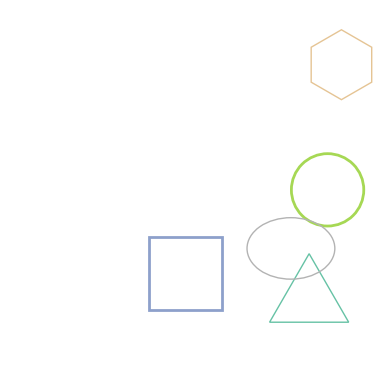[{"shape": "triangle", "thickness": 1, "radius": 0.59, "center": [0.803, 0.222]}, {"shape": "square", "thickness": 2, "radius": 0.48, "center": [0.482, 0.29]}, {"shape": "circle", "thickness": 2, "radius": 0.47, "center": [0.851, 0.507]}, {"shape": "hexagon", "thickness": 1, "radius": 0.45, "center": [0.887, 0.832]}, {"shape": "oval", "thickness": 1, "radius": 0.57, "center": [0.756, 0.355]}]